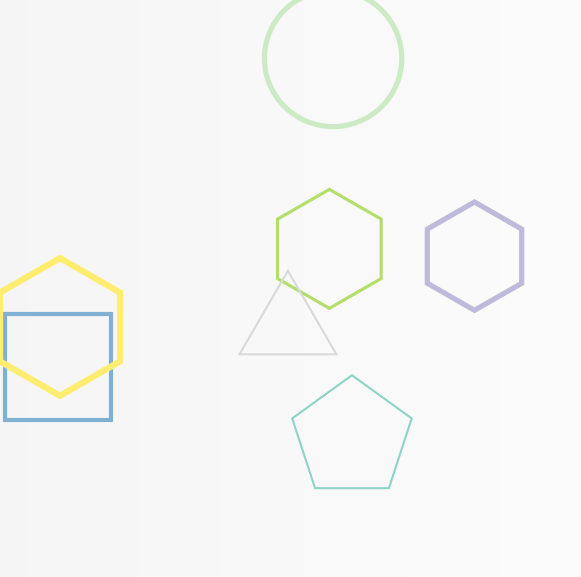[{"shape": "pentagon", "thickness": 1, "radius": 0.54, "center": [0.606, 0.241]}, {"shape": "hexagon", "thickness": 2.5, "radius": 0.47, "center": [0.816, 0.556]}, {"shape": "square", "thickness": 2, "radius": 0.46, "center": [0.1, 0.363]}, {"shape": "hexagon", "thickness": 1.5, "radius": 0.51, "center": [0.567, 0.568]}, {"shape": "triangle", "thickness": 1, "radius": 0.48, "center": [0.495, 0.434]}, {"shape": "circle", "thickness": 2.5, "radius": 0.59, "center": [0.573, 0.898]}, {"shape": "hexagon", "thickness": 3, "radius": 0.6, "center": [0.103, 0.433]}]